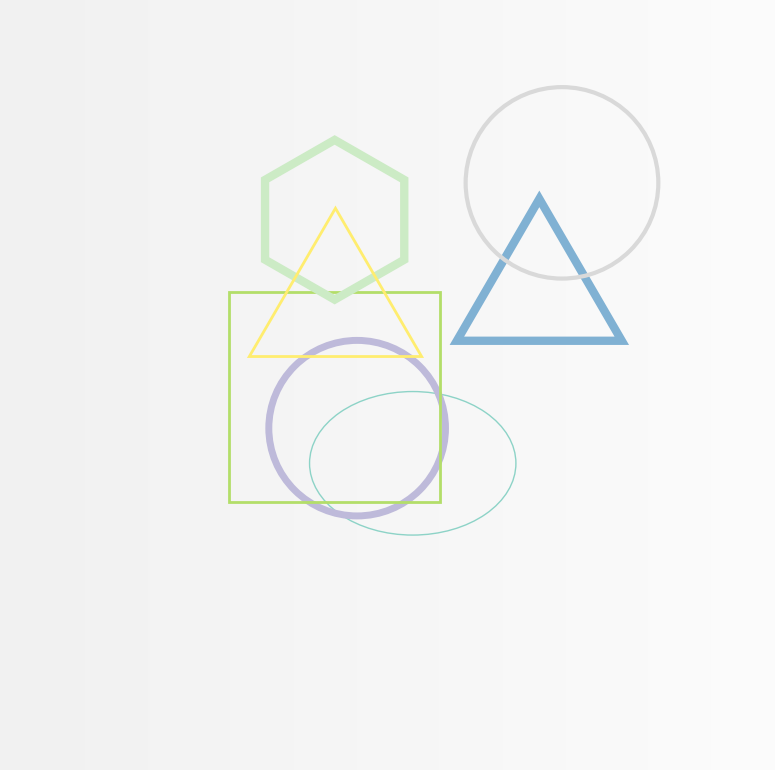[{"shape": "oval", "thickness": 0.5, "radius": 0.67, "center": [0.533, 0.398]}, {"shape": "circle", "thickness": 2.5, "radius": 0.57, "center": [0.461, 0.444]}, {"shape": "triangle", "thickness": 3, "radius": 0.61, "center": [0.696, 0.619]}, {"shape": "square", "thickness": 1, "radius": 0.68, "center": [0.431, 0.484]}, {"shape": "circle", "thickness": 1.5, "radius": 0.62, "center": [0.725, 0.763]}, {"shape": "hexagon", "thickness": 3, "radius": 0.52, "center": [0.432, 0.715]}, {"shape": "triangle", "thickness": 1, "radius": 0.64, "center": [0.433, 0.601]}]